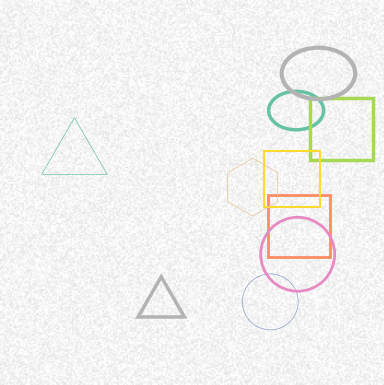[{"shape": "oval", "thickness": 2.5, "radius": 0.36, "center": [0.769, 0.713]}, {"shape": "triangle", "thickness": 0.5, "radius": 0.49, "center": [0.193, 0.596]}, {"shape": "square", "thickness": 2, "radius": 0.4, "center": [0.776, 0.413]}, {"shape": "circle", "thickness": 0.5, "radius": 0.36, "center": [0.702, 0.216]}, {"shape": "circle", "thickness": 2, "radius": 0.48, "center": [0.773, 0.34]}, {"shape": "square", "thickness": 2.5, "radius": 0.41, "center": [0.887, 0.665]}, {"shape": "square", "thickness": 1.5, "radius": 0.36, "center": [0.758, 0.536]}, {"shape": "hexagon", "thickness": 0.5, "radius": 0.38, "center": [0.656, 0.514]}, {"shape": "oval", "thickness": 3, "radius": 0.48, "center": [0.827, 0.809]}, {"shape": "triangle", "thickness": 2.5, "radius": 0.35, "center": [0.419, 0.212]}]